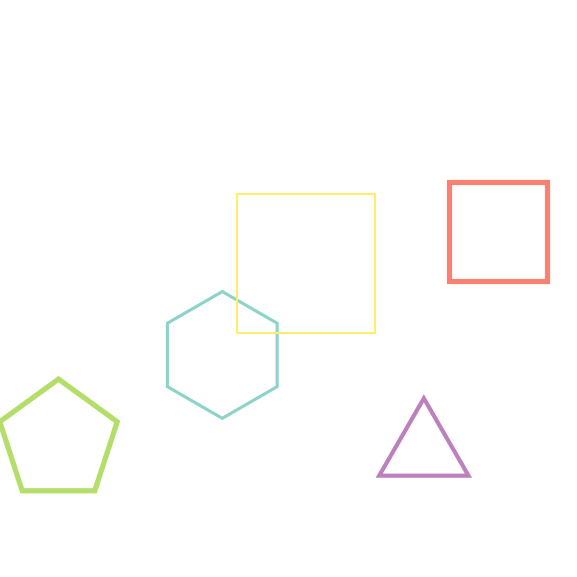[{"shape": "hexagon", "thickness": 1.5, "radius": 0.55, "center": [0.385, 0.385]}, {"shape": "square", "thickness": 2.5, "radius": 0.43, "center": [0.862, 0.598]}, {"shape": "pentagon", "thickness": 2.5, "radius": 0.53, "center": [0.101, 0.236]}, {"shape": "triangle", "thickness": 2, "radius": 0.45, "center": [0.734, 0.22]}, {"shape": "square", "thickness": 1, "radius": 0.6, "center": [0.53, 0.543]}]